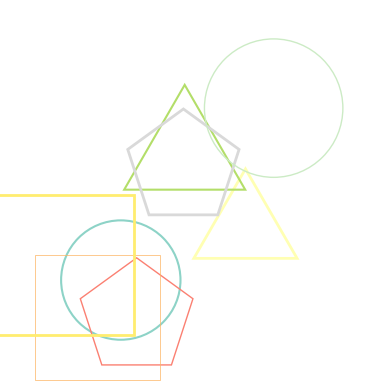[{"shape": "circle", "thickness": 1.5, "radius": 0.78, "center": [0.314, 0.273]}, {"shape": "triangle", "thickness": 2, "radius": 0.77, "center": [0.638, 0.406]}, {"shape": "pentagon", "thickness": 1, "radius": 0.77, "center": [0.355, 0.177]}, {"shape": "square", "thickness": 0.5, "radius": 0.81, "center": [0.254, 0.175]}, {"shape": "triangle", "thickness": 1.5, "radius": 0.91, "center": [0.48, 0.598]}, {"shape": "pentagon", "thickness": 2, "radius": 0.76, "center": [0.476, 0.565]}, {"shape": "circle", "thickness": 1, "radius": 0.9, "center": [0.711, 0.719]}, {"shape": "square", "thickness": 2, "radius": 0.91, "center": [0.166, 0.311]}]